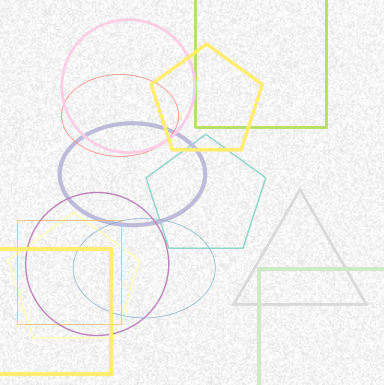[{"shape": "pentagon", "thickness": 1, "radius": 0.82, "center": [0.535, 0.487]}, {"shape": "pentagon", "thickness": 1, "radius": 0.9, "center": [0.192, 0.268]}, {"shape": "oval", "thickness": 3, "radius": 0.95, "center": [0.344, 0.547]}, {"shape": "oval", "thickness": 0.5, "radius": 0.76, "center": [0.312, 0.7]}, {"shape": "oval", "thickness": 0.5, "radius": 0.92, "center": [0.375, 0.304]}, {"shape": "square", "thickness": 0.5, "radius": 0.67, "center": [0.179, 0.294]}, {"shape": "square", "thickness": 2, "radius": 0.85, "center": [0.676, 0.839]}, {"shape": "circle", "thickness": 2, "radius": 0.86, "center": [0.333, 0.776]}, {"shape": "triangle", "thickness": 2, "radius": 0.99, "center": [0.779, 0.309]}, {"shape": "circle", "thickness": 1, "radius": 0.93, "center": [0.253, 0.314]}, {"shape": "square", "thickness": 3, "radius": 0.94, "center": [0.861, 0.114]}, {"shape": "square", "thickness": 3, "radius": 0.81, "center": [0.126, 0.192]}, {"shape": "pentagon", "thickness": 2.5, "radius": 0.76, "center": [0.537, 0.734]}]